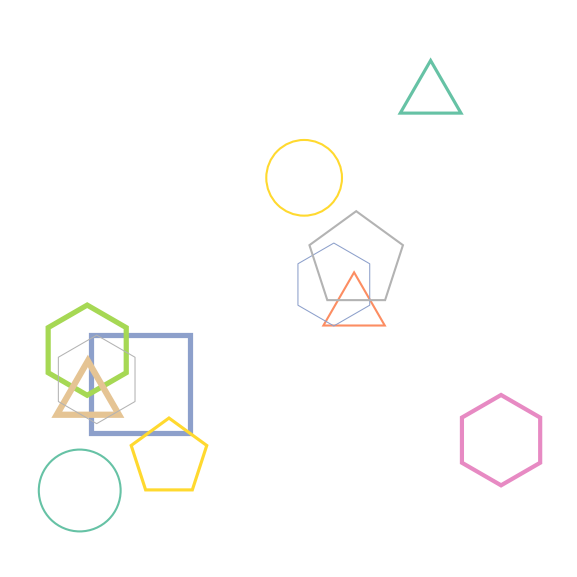[{"shape": "circle", "thickness": 1, "radius": 0.35, "center": [0.138, 0.15]}, {"shape": "triangle", "thickness": 1.5, "radius": 0.3, "center": [0.746, 0.834]}, {"shape": "triangle", "thickness": 1, "radius": 0.31, "center": [0.613, 0.466]}, {"shape": "square", "thickness": 2.5, "radius": 0.43, "center": [0.243, 0.334]}, {"shape": "hexagon", "thickness": 0.5, "radius": 0.36, "center": [0.578, 0.506]}, {"shape": "hexagon", "thickness": 2, "radius": 0.39, "center": [0.868, 0.237]}, {"shape": "hexagon", "thickness": 2.5, "radius": 0.39, "center": [0.151, 0.393]}, {"shape": "circle", "thickness": 1, "radius": 0.33, "center": [0.527, 0.691]}, {"shape": "pentagon", "thickness": 1.5, "radius": 0.34, "center": [0.293, 0.206]}, {"shape": "triangle", "thickness": 3, "radius": 0.31, "center": [0.152, 0.312]}, {"shape": "pentagon", "thickness": 1, "radius": 0.43, "center": [0.617, 0.548]}, {"shape": "hexagon", "thickness": 0.5, "radius": 0.38, "center": [0.167, 0.342]}]